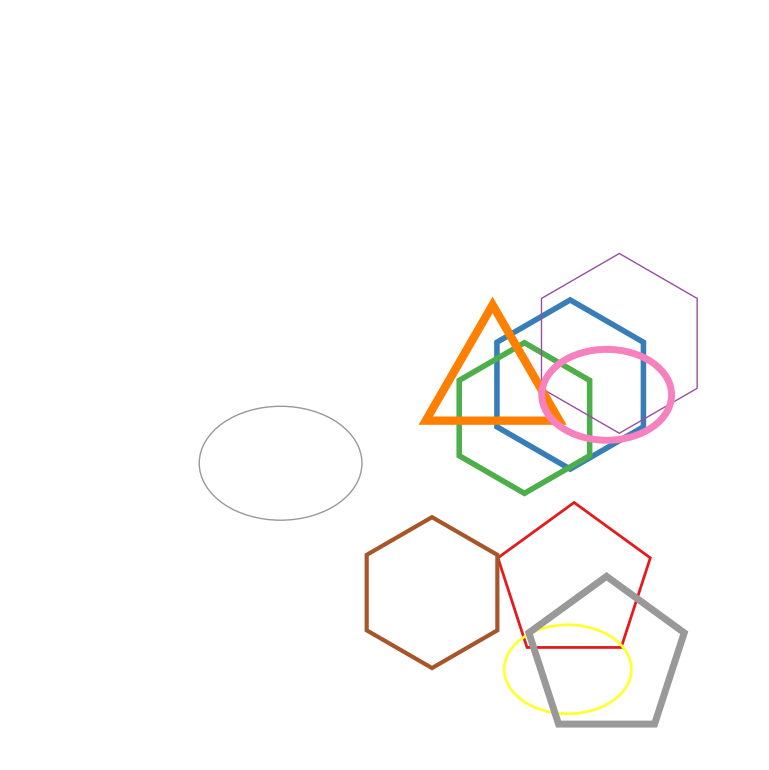[{"shape": "pentagon", "thickness": 1, "radius": 0.52, "center": [0.746, 0.243]}, {"shape": "hexagon", "thickness": 2, "radius": 0.55, "center": [0.74, 0.501]}, {"shape": "hexagon", "thickness": 2, "radius": 0.49, "center": [0.681, 0.457]}, {"shape": "hexagon", "thickness": 0.5, "radius": 0.58, "center": [0.804, 0.554]}, {"shape": "triangle", "thickness": 3, "radius": 0.5, "center": [0.64, 0.504]}, {"shape": "oval", "thickness": 1, "radius": 0.41, "center": [0.737, 0.131]}, {"shape": "hexagon", "thickness": 1.5, "radius": 0.49, "center": [0.561, 0.23]}, {"shape": "oval", "thickness": 2.5, "radius": 0.42, "center": [0.788, 0.487]}, {"shape": "oval", "thickness": 0.5, "radius": 0.53, "center": [0.364, 0.398]}, {"shape": "pentagon", "thickness": 2.5, "radius": 0.53, "center": [0.788, 0.145]}]